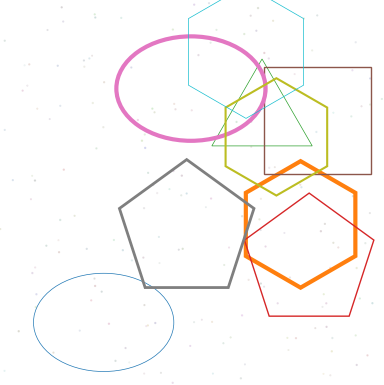[{"shape": "oval", "thickness": 0.5, "radius": 0.91, "center": [0.269, 0.163]}, {"shape": "hexagon", "thickness": 3, "radius": 0.82, "center": [0.781, 0.417]}, {"shape": "triangle", "thickness": 0.5, "radius": 0.75, "center": [0.681, 0.696]}, {"shape": "pentagon", "thickness": 1, "radius": 0.88, "center": [0.803, 0.322]}, {"shape": "square", "thickness": 1, "radius": 0.7, "center": [0.824, 0.687]}, {"shape": "oval", "thickness": 3, "radius": 0.97, "center": [0.496, 0.77]}, {"shape": "pentagon", "thickness": 2, "radius": 0.92, "center": [0.485, 0.402]}, {"shape": "hexagon", "thickness": 1.5, "radius": 0.76, "center": [0.718, 0.644]}, {"shape": "hexagon", "thickness": 0.5, "radius": 0.86, "center": [0.639, 0.865]}]